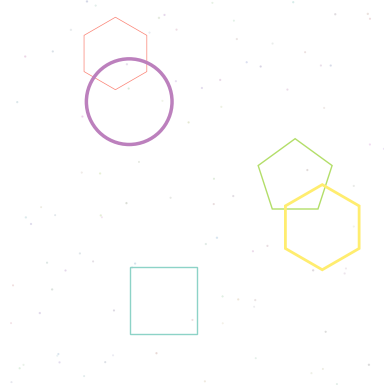[{"shape": "square", "thickness": 1, "radius": 0.43, "center": [0.425, 0.22]}, {"shape": "hexagon", "thickness": 0.5, "radius": 0.47, "center": [0.3, 0.861]}, {"shape": "pentagon", "thickness": 1, "radius": 0.5, "center": [0.767, 0.539]}, {"shape": "circle", "thickness": 2.5, "radius": 0.56, "center": [0.336, 0.736]}, {"shape": "hexagon", "thickness": 2, "radius": 0.55, "center": [0.837, 0.41]}]